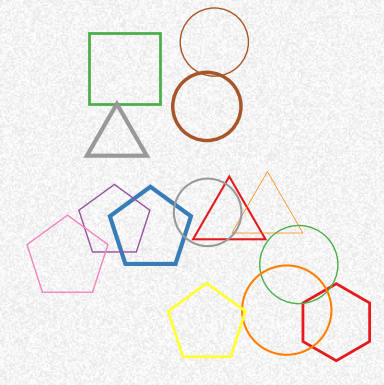[{"shape": "hexagon", "thickness": 2, "radius": 0.5, "center": [0.873, 0.163]}, {"shape": "triangle", "thickness": 1.5, "radius": 0.54, "center": [0.596, 0.433]}, {"shape": "pentagon", "thickness": 3, "radius": 0.55, "center": [0.391, 0.404]}, {"shape": "square", "thickness": 2, "radius": 0.46, "center": [0.322, 0.823]}, {"shape": "circle", "thickness": 1, "radius": 0.51, "center": [0.776, 0.313]}, {"shape": "pentagon", "thickness": 1, "radius": 0.48, "center": [0.297, 0.424]}, {"shape": "triangle", "thickness": 0.5, "radius": 0.53, "center": [0.695, 0.448]}, {"shape": "circle", "thickness": 1.5, "radius": 0.58, "center": [0.745, 0.194]}, {"shape": "pentagon", "thickness": 2, "radius": 0.53, "center": [0.537, 0.159]}, {"shape": "circle", "thickness": 1, "radius": 0.44, "center": [0.557, 0.891]}, {"shape": "circle", "thickness": 2.5, "radius": 0.44, "center": [0.537, 0.724]}, {"shape": "pentagon", "thickness": 1, "radius": 0.55, "center": [0.175, 0.33]}, {"shape": "circle", "thickness": 1.5, "radius": 0.44, "center": [0.539, 0.448]}, {"shape": "triangle", "thickness": 3, "radius": 0.45, "center": [0.303, 0.64]}]